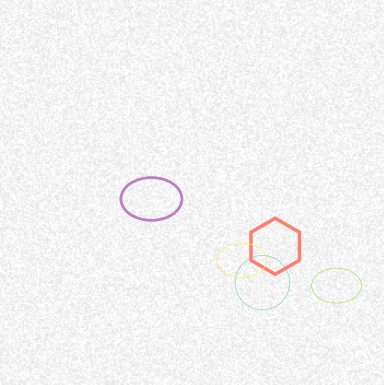[{"shape": "circle", "thickness": 0.5, "radius": 0.35, "center": [0.682, 0.266]}, {"shape": "hexagon", "thickness": 2.5, "radius": 0.36, "center": [0.715, 0.36]}, {"shape": "oval", "thickness": 0.5, "radius": 0.32, "center": [0.874, 0.258]}, {"shape": "oval", "thickness": 2, "radius": 0.4, "center": [0.393, 0.483]}, {"shape": "oval", "thickness": 0.5, "radius": 0.32, "center": [0.628, 0.324]}]